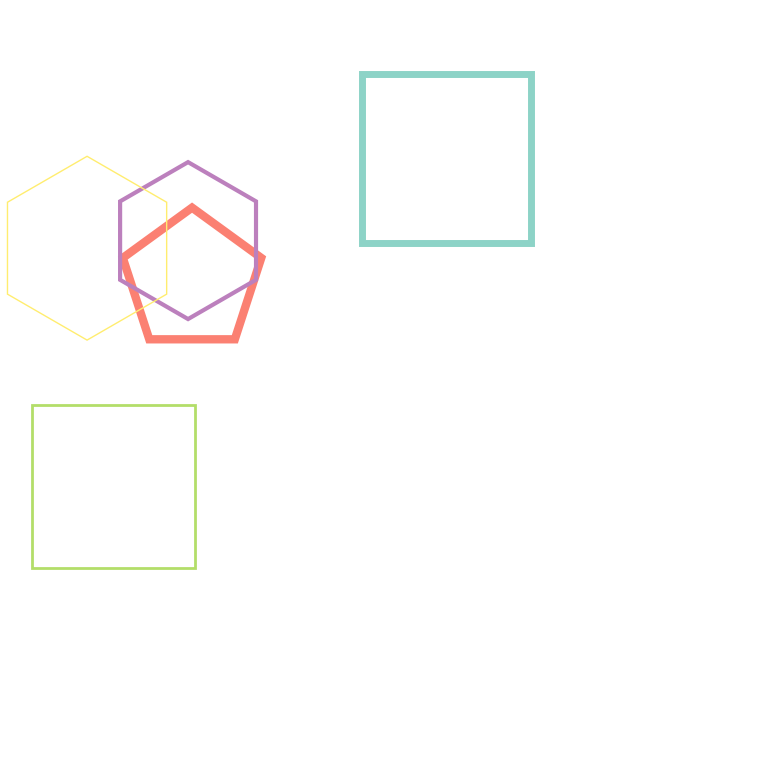[{"shape": "square", "thickness": 2.5, "radius": 0.55, "center": [0.58, 0.794]}, {"shape": "pentagon", "thickness": 3, "radius": 0.47, "center": [0.249, 0.636]}, {"shape": "square", "thickness": 1, "radius": 0.53, "center": [0.147, 0.369]}, {"shape": "hexagon", "thickness": 1.5, "radius": 0.51, "center": [0.244, 0.688]}, {"shape": "hexagon", "thickness": 0.5, "radius": 0.6, "center": [0.113, 0.678]}]